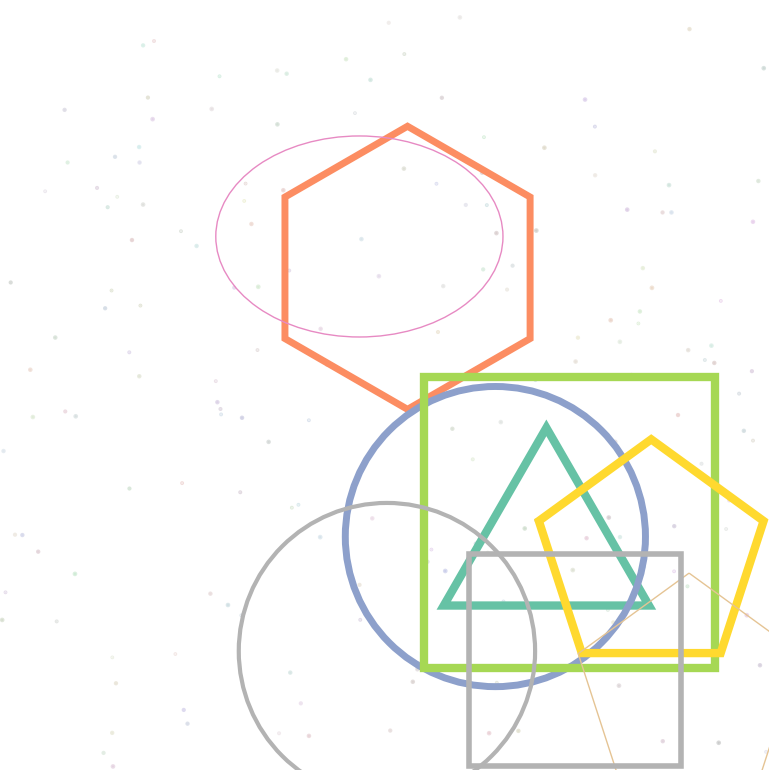[{"shape": "triangle", "thickness": 3, "radius": 0.77, "center": [0.71, 0.291]}, {"shape": "hexagon", "thickness": 2.5, "radius": 0.92, "center": [0.529, 0.652]}, {"shape": "circle", "thickness": 2.5, "radius": 0.97, "center": [0.643, 0.303]}, {"shape": "oval", "thickness": 0.5, "radius": 0.93, "center": [0.467, 0.693]}, {"shape": "square", "thickness": 3, "radius": 0.94, "center": [0.74, 0.321]}, {"shape": "pentagon", "thickness": 3, "radius": 0.77, "center": [0.846, 0.276]}, {"shape": "pentagon", "thickness": 0.5, "radius": 0.76, "center": [0.895, 0.104]}, {"shape": "circle", "thickness": 1.5, "radius": 0.96, "center": [0.503, 0.154]}, {"shape": "square", "thickness": 2, "radius": 0.69, "center": [0.746, 0.142]}]